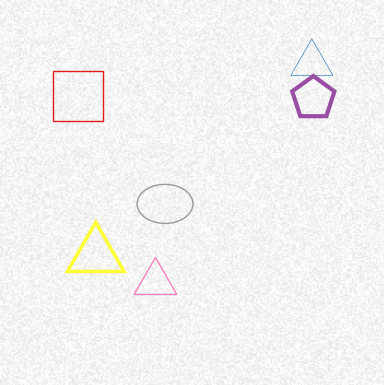[{"shape": "square", "thickness": 1, "radius": 0.33, "center": [0.202, 0.75]}, {"shape": "triangle", "thickness": 0.5, "radius": 0.31, "center": [0.81, 0.836]}, {"shape": "pentagon", "thickness": 3, "radius": 0.29, "center": [0.814, 0.745]}, {"shape": "triangle", "thickness": 2.5, "radius": 0.43, "center": [0.249, 0.337]}, {"shape": "triangle", "thickness": 1, "radius": 0.32, "center": [0.404, 0.267]}, {"shape": "oval", "thickness": 1, "radius": 0.36, "center": [0.429, 0.47]}]